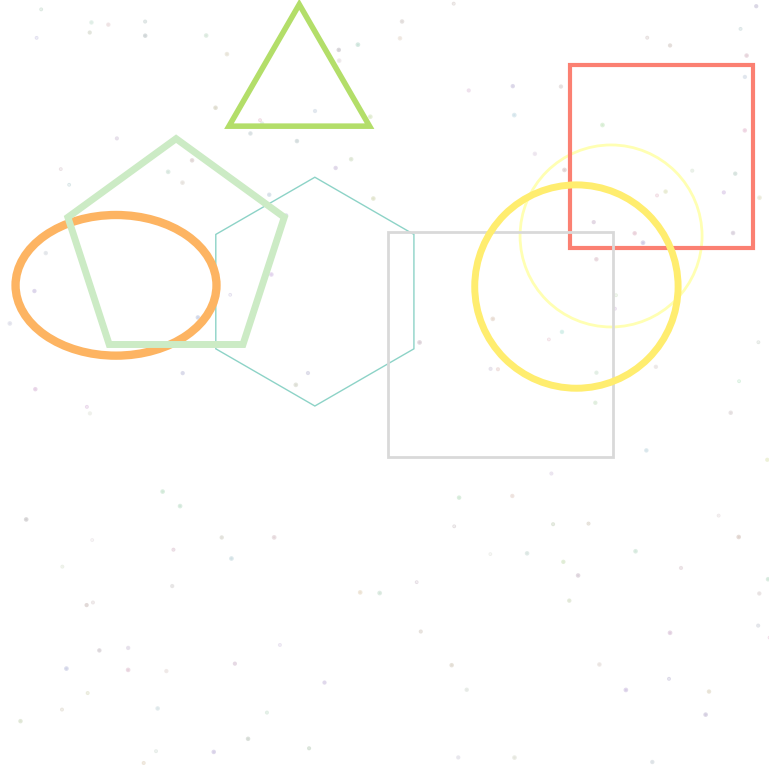[{"shape": "hexagon", "thickness": 0.5, "radius": 0.74, "center": [0.409, 0.621]}, {"shape": "circle", "thickness": 1, "radius": 0.59, "center": [0.794, 0.694]}, {"shape": "square", "thickness": 1.5, "radius": 0.59, "center": [0.859, 0.797]}, {"shape": "oval", "thickness": 3, "radius": 0.65, "center": [0.151, 0.629]}, {"shape": "triangle", "thickness": 2, "radius": 0.53, "center": [0.389, 0.889]}, {"shape": "square", "thickness": 1, "radius": 0.73, "center": [0.65, 0.553]}, {"shape": "pentagon", "thickness": 2.5, "radius": 0.74, "center": [0.229, 0.672]}, {"shape": "circle", "thickness": 2.5, "radius": 0.66, "center": [0.749, 0.628]}]